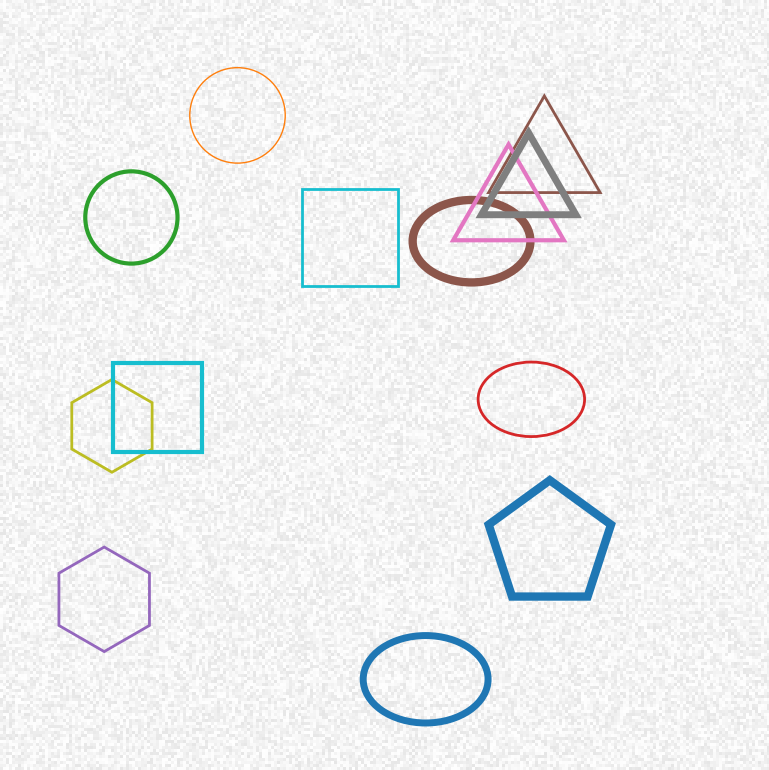[{"shape": "oval", "thickness": 2.5, "radius": 0.41, "center": [0.553, 0.118]}, {"shape": "pentagon", "thickness": 3, "radius": 0.42, "center": [0.714, 0.293]}, {"shape": "circle", "thickness": 0.5, "radius": 0.31, "center": [0.308, 0.85]}, {"shape": "circle", "thickness": 1.5, "radius": 0.3, "center": [0.171, 0.718]}, {"shape": "oval", "thickness": 1, "radius": 0.35, "center": [0.69, 0.481]}, {"shape": "hexagon", "thickness": 1, "radius": 0.34, "center": [0.135, 0.222]}, {"shape": "oval", "thickness": 3, "radius": 0.38, "center": [0.612, 0.687]}, {"shape": "triangle", "thickness": 1, "radius": 0.42, "center": [0.707, 0.792]}, {"shape": "triangle", "thickness": 1.5, "radius": 0.41, "center": [0.66, 0.729]}, {"shape": "triangle", "thickness": 2.5, "radius": 0.35, "center": [0.687, 0.756]}, {"shape": "hexagon", "thickness": 1, "radius": 0.3, "center": [0.145, 0.447]}, {"shape": "square", "thickness": 1, "radius": 0.31, "center": [0.455, 0.692]}, {"shape": "square", "thickness": 1.5, "radius": 0.29, "center": [0.205, 0.471]}]